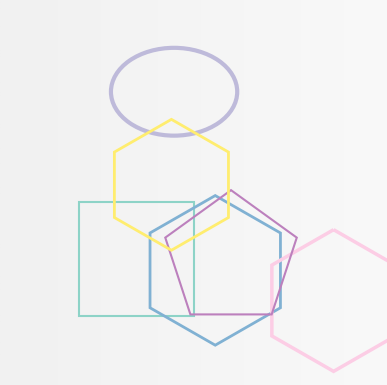[{"shape": "square", "thickness": 1.5, "radius": 0.74, "center": [0.353, 0.328]}, {"shape": "oval", "thickness": 3, "radius": 0.81, "center": [0.449, 0.762]}, {"shape": "hexagon", "thickness": 2, "radius": 0.97, "center": [0.555, 0.298]}, {"shape": "hexagon", "thickness": 2.5, "radius": 0.92, "center": [0.861, 0.219]}, {"shape": "pentagon", "thickness": 1.5, "radius": 0.89, "center": [0.596, 0.328]}, {"shape": "hexagon", "thickness": 2, "radius": 0.85, "center": [0.442, 0.52]}]